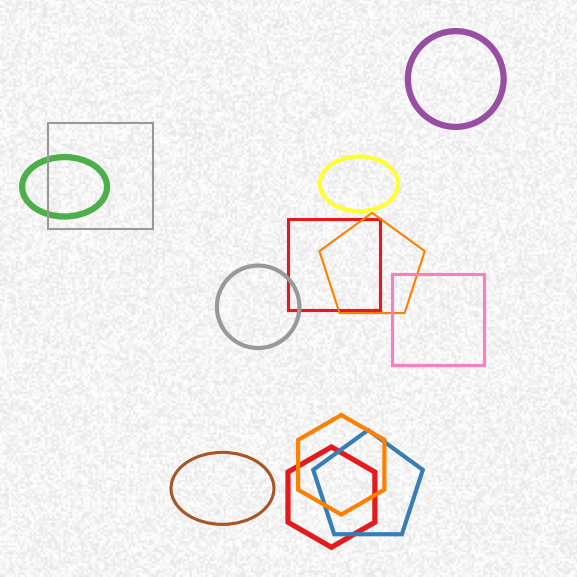[{"shape": "hexagon", "thickness": 2.5, "radius": 0.43, "center": [0.574, 0.138]}, {"shape": "square", "thickness": 1.5, "radius": 0.4, "center": [0.578, 0.541]}, {"shape": "pentagon", "thickness": 2, "radius": 0.5, "center": [0.637, 0.155]}, {"shape": "oval", "thickness": 3, "radius": 0.37, "center": [0.112, 0.676]}, {"shape": "circle", "thickness": 3, "radius": 0.41, "center": [0.789, 0.862]}, {"shape": "pentagon", "thickness": 1, "radius": 0.48, "center": [0.644, 0.535]}, {"shape": "hexagon", "thickness": 2, "radius": 0.43, "center": [0.591, 0.194]}, {"shape": "oval", "thickness": 2, "radius": 0.34, "center": [0.622, 0.681]}, {"shape": "oval", "thickness": 1.5, "radius": 0.45, "center": [0.385, 0.153]}, {"shape": "square", "thickness": 1.5, "radius": 0.4, "center": [0.758, 0.446]}, {"shape": "circle", "thickness": 2, "radius": 0.36, "center": [0.447, 0.468]}, {"shape": "square", "thickness": 1, "radius": 0.46, "center": [0.173, 0.694]}]